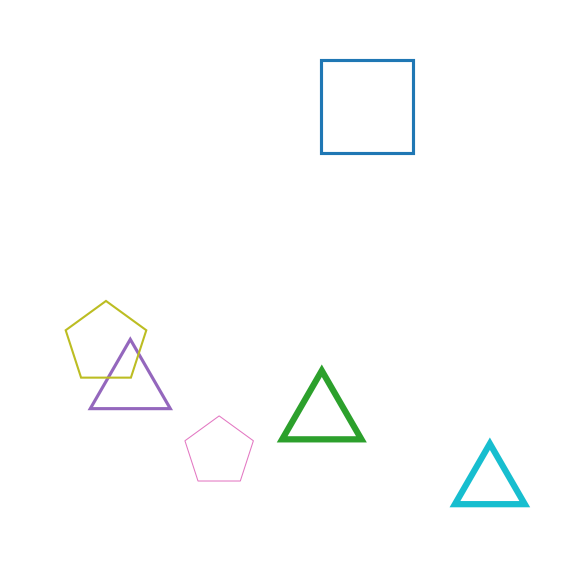[{"shape": "square", "thickness": 1.5, "radius": 0.4, "center": [0.635, 0.815]}, {"shape": "triangle", "thickness": 3, "radius": 0.4, "center": [0.557, 0.278]}, {"shape": "triangle", "thickness": 1.5, "radius": 0.4, "center": [0.226, 0.332]}, {"shape": "pentagon", "thickness": 0.5, "radius": 0.31, "center": [0.379, 0.217]}, {"shape": "pentagon", "thickness": 1, "radius": 0.37, "center": [0.184, 0.405]}, {"shape": "triangle", "thickness": 3, "radius": 0.35, "center": [0.848, 0.161]}]